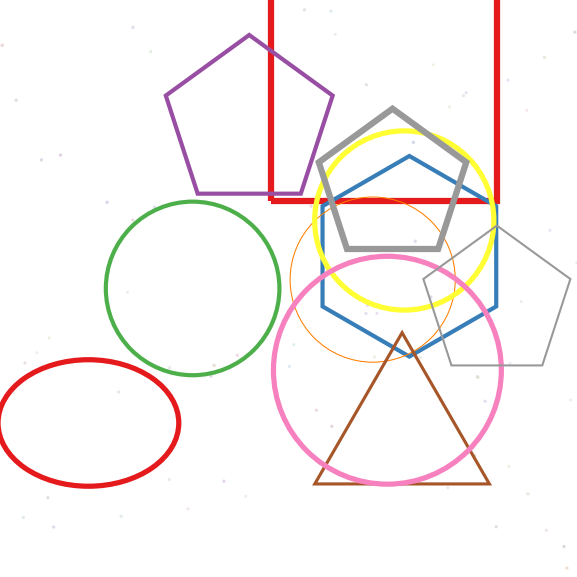[{"shape": "oval", "thickness": 2.5, "radius": 0.78, "center": [0.153, 0.267]}, {"shape": "square", "thickness": 3, "radius": 0.98, "center": [0.664, 0.847]}, {"shape": "hexagon", "thickness": 2, "radius": 0.87, "center": [0.709, 0.555]}, {"shape": "circle", "thickness": 2, "radius": 0.75, "center": [0.334, 0.5]}, {"shape": "pentagon", "thickness": 2, "radius": 0.76, "center": [0.432, 0.787]}, {"shape": "circle", "thickness": 0.5, "radius": 0.71, "center": [0.645, 0.515]}, {"shape": "circle", "thickness": 2.5, "radius": 0.78, "center": [0.7, 0.617]}, {"shape": "triangle", "thickness": 1.5, "radius": 0.87, "center": [0.696, 0.248]}, {"shape": "circle", "thickness": 2.5, "radius": 0.99, "center": [0.671, 0.358]}, {"shape": "pentagon", "thickness": 1, "radius": 0.67, "center": [0.86, 0.475]}, {"shape": "pentagon", "thickness": 3, "radius": 0.67, "center": [0.68, 0.677]}]